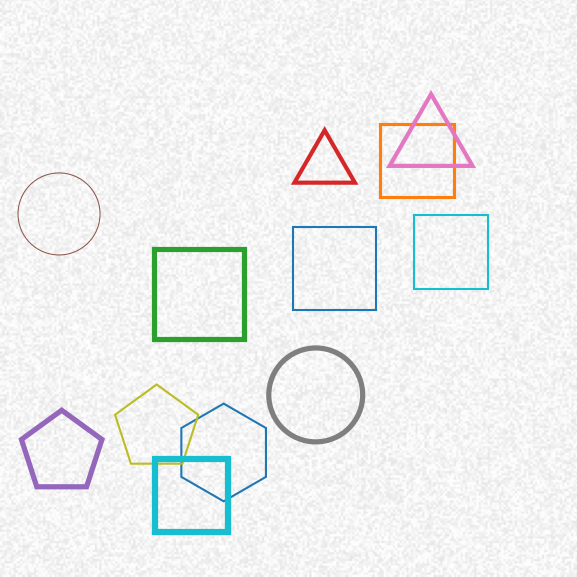[{"shape": "hexagon", "thickness": 1, "radius": 0.42, "center": [0.387, 0.216]}, {"shape": "square", "thickness": 1, "radius": 0.36, "center": [0.579, 0.535]}, {"shape": "square", "thickness": 1.5, "radius": 0.32, "center": [0.722, 0.721]}, {"shape": "square", "thickness": 2.5, "radius": 0.39, "center": [0.345, 0.491]}, {"shape": "triangle", "thickness": 2, "radius": 0.3, "center": [0.562, 0.713]}, {"shape": "pentagon", "thickness": 2.5, "radius": 0.37, "center": [0.107, 0.216]}, {"shape": "circle", "thickness": 0.5, "radius": 0.36, "center": [0.102, 0.629]}, {"shape": "triangle", "thickness": 2, "radius": 0.41, "center": [0.746, 0.753]}, {"shape": "circle", "thickness": 2.5, "radius": 0.41, "center": [0.547, 0.315]}, {"shape": "pentagon", "thickness": 1, "radius": 0.38, "center": [0.271, 0.258]}, {"shape": "square", "thickness": 3, "radius": 0.32, "center": [0.332, 0.141]}, {"shape": "square", "thickness": 1, "radius": 0.32, "center": [0.781, 0.562]}]